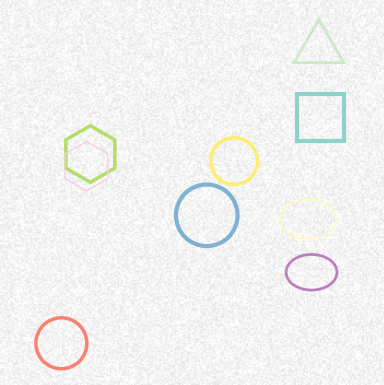[{"shape": "square", "thickness": 3, "radius": 0.31, "center": [0.833, 0.694]}, {"shape": "oval", "thickness": 1, "radius": 0.36, "center": [0.8, 0.43]}, {"shape": "circle", "thickness": 2.5, "radius": 0.33, "center": [0.159, 0.108]}, {"shape": "circle", "thickness": 3, "radius": 0.4, "center": [0.537, 0.441]}, {"shape": "hexagon", "thickness": 2.5, "radius": 0.37, "center": [0.235, 0.6]}, {"shape": "hexagon", "thickness": 1, "radius": 0.32, "center": [0.224, 0.568]}, {"shape": "oval", "thickness": 2, "radius": 0.33, "center": [0.809, 0.293]}, {"shape": "triangle", "thickness": 2, "radius": 0.37, "center": [0.828, 0.875]}, {"shape": "circle", "thickness": 2.5, "radius": 0.3, "center": [0.608, 0.582]}]